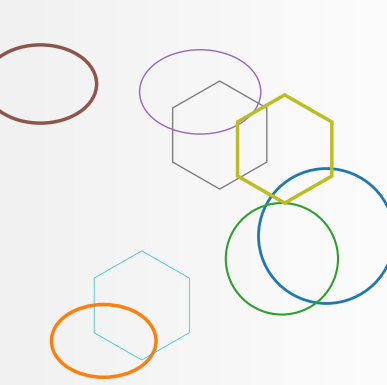[{"shape": "circle", "thickness": 2, "radius": 0.88, "center": [0.842, 0.387]}, {"shape": "oval", "thickness": 2.5, "radius": 0.67, "center": [0.268, 0.115]}, {"shape": "circle", "thickness": 1.5, "radius": 0.72, "center": [0.727, 0.328]}, {"shape": "oval", "thickness": 1, "radius": 0.78, "center": [0.517, 0.761]}, {"shape": "oval", "thickness": 2.5, "radius": 0.73, "center": [0.104, 0.782]}, {"shape": "hexagon", "thickness": 1, "radius": 0.7, "center": [0.567, 0.649]}, {"shape": "hexagon", "thickness": 2.5, "radius": 0.7, "center": [0.735, 0.613]}, {"shape": "hexagon", "thickness": 0.5, "radius": 0.71, "center": [0.366, 0.207]}]